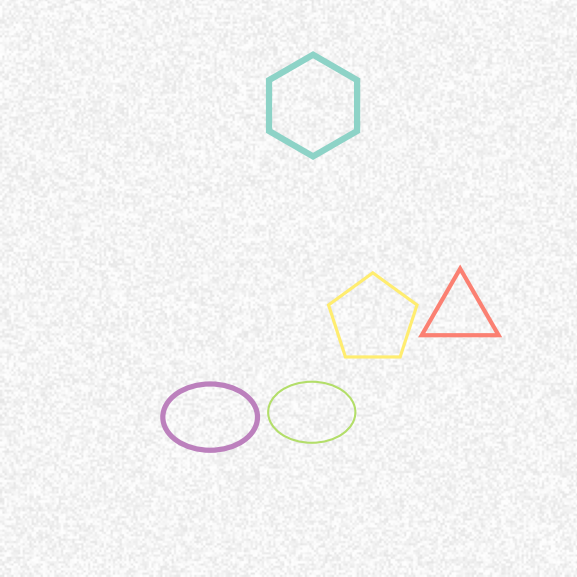[{"shape": "hexagon", "thickness": 3, "radius": 0.44, "center": [0.542, 0.816]}, {"shape": "triangle", "thickness": 2, "radius": 0.38, "center": [0.797, 0.457]}, {"shape": "oval", "thickness": 1, "radius": 0.38, "center": [0.54, 0.285]}, {"shape": "oval", "thickness": 2.5, "radius": 0.41, "center": [0.364, 0.277]}, {"shape": "pentagon", "thickness": 1.5, "radius": 0.4, "center": [0.646, 0.446]}]